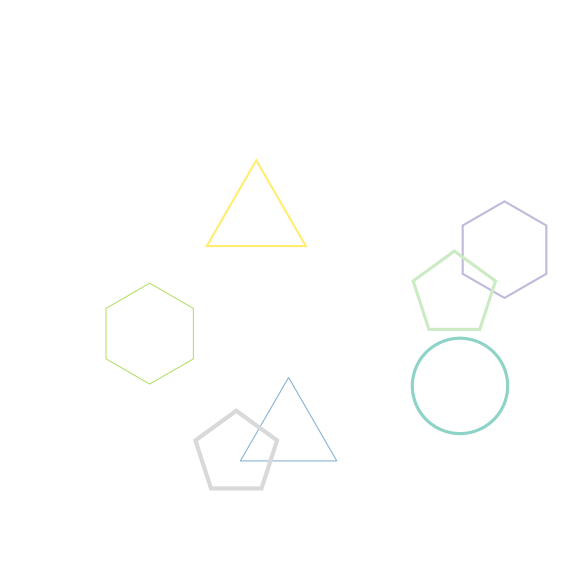[{"shape": "circle", "thickness": 1.5, "radius": 0.41, "center": [0.797, 0.331]}, {"shape": "hexagon", "thickness": 1, "radius": 0.42, "center": [0.874, 0.567]}, {"shape": "triangle", "thickness": 0.5, "radius": 0.48, "center": [0.5, 0.249]}, {"shape": "hexagon", "thickness": 0.5, "radius": 0.44, "center": [0.259, 0.421]}, {"shape": "pentagon", "thickness": 2, "radius": 0.37, "center": [0.409, 0.213]}, {"shape": "pentagon", "thickness": 1.5, "radius": 0.37, "center": [0.787, 0.489]}, {"shape": "triangle", "thickness": 1, "radius": 0.5, "center": [0.444, 0.623]}]